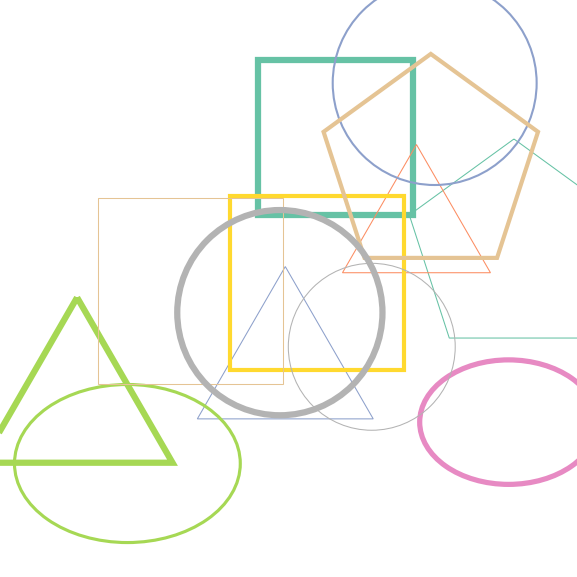[{"shape": "square", "thickness": 3, "radius": 0.67, "center": [0.58, 0.761]}, {"shape": "pentagon", "thickness": 0.5, "radius": 0.95, "center": [0.89, 0.568]}, {"shape": "triangle", "thickness": 0.5, "radius": 0.74, "center": [0.721, 0.601]}, {"shape": "circle", "thickness": 1, "radius": 0.88, "center": [0.753, 0.855]}, {"shape": "triangle", "thickness": 0.5, "radius": 0.88, "center": [0.494, 0.362]}, {"shape": "oval", "thickness": 2.5, "radius": 0.77, "center": [0.881, 0.268]}, {"shape": "triangle", "thickness": 3, "radius": 0.95, "center": [0.133, 0.293]}, {"shape": "oval", "thickness": 1.5, "radius": 0.98, "center": [0.221, 0.196]}, {"shape": "square", "thickness": 2, "radius": 0.75, "center": [0.549, 0.509]}, {"shape": "pentagon", "thickness": 2, "radius": 0.98, "center": [0.746, 0.711]}, {"shape": "square", "thickness": 0.5, "radius": 0.8, "center": [0.33, 0.495]}, {"shape": "circle", "thickness": 3, "radius": 0.89, "center": [0.485, 0.458]}, {"shape": "circle", "thickness": 0.5, "radius": 0.72, "center": [0.644, 0.399]}]